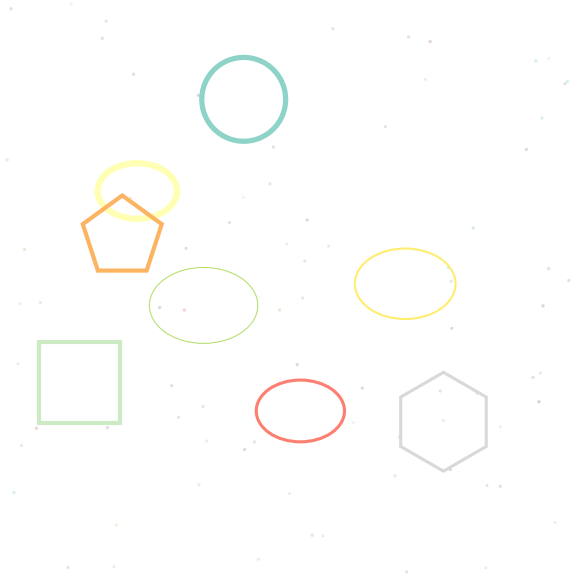[{"shape": "circle", "thickness": 2.5, "radius": 0.36, "center": [0.422, 0.827]}, {"shape": "oval", "thickness": 3, "radius": 0.34, "center": [0.238, 0.668]}, {"shape": "oval", "thickness": 1.5, "radius": 0.38, "center": [0.52, 0.288]}, {"shape": "pentagon", "thickness": 2, "radius": 0.36, "center": [0.212, 0.589]}, {"shape": "oval", "thickness": 0.5, "radius": 0.47, "center": [0.353, 0.47]}, {"shape": "hexagon", "thickness": 1.5, "radius": 0.43, "center": [0.768, 0.269]}, {"shape": "square", "thickness": 2, "radius": 0.35, "center": [0.138, 0.338]}, {"shape": "oval", "thickness": 1, "radius": 0.44, "center": [0.702, 0.508]}]